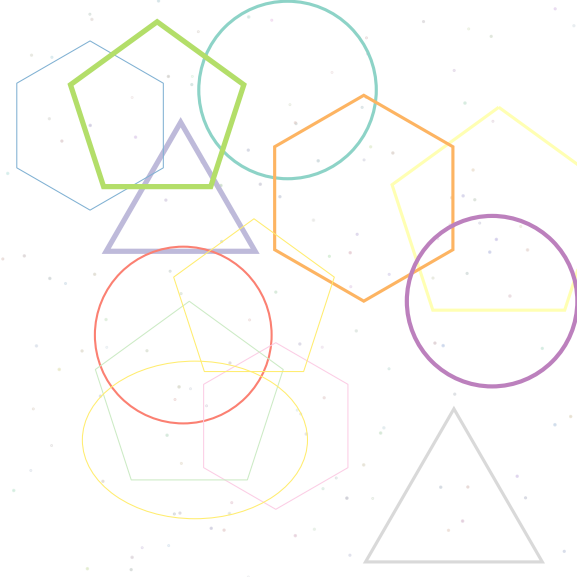[{"shape": "circle", "thickness": 1.5, "radius": 0.77, "center": [0.498, 0.843]}, {"shape": "pentagon", "thickness": 1.5, "radius": 0.97, "center": [0.864, 0.619]}, {"shape": "triangle", "thickness": 2.5, "radius": 0.74, "center": [0.313, 0.638]}, {"shape": "circle", "thickness": 1, "radius": 0.77, "center": [0.317, 0.419]}, {"shape": "hexagon", "thickness": 0.5, "radius": 0.73, "center": [0.156, 0.782]}, {"shape": "hexagon", "thickness": 1.5, "radius": 0.89, "center": [0.63, 0.656]}, {"shape": "pentagon", "thickness": 2.5, "radius": 0.79, "center": [0.272, 0.804]}, {"shape": "hexagon", "thickness": 0.5, "radius": 0.72, "center": [0.478, 0.261]}, {"shape": "triangle", "thickness": 1.5, "radius": 0.88, "center": [0.786, 0.114]}, {"shape": "circle", "thickness": 2, "radius": 0.74, "center": [0.852, 0.478]}, {"shape": "pentagon", "thickness": 0.5, "radius": 0.86, "center": [0.328, 0.306]}, {"shape": "pentagon", "thickness": 0.5, "radius": 0.73, "center": [0.44, 0.474]}, {"shape": "oval", "thickness": 0.5, "radius": 0.97, "center": [0.338, 0.237]}]